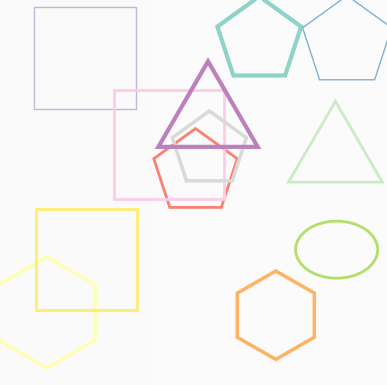[{"shape": "pentagon", "thickness": 3, "radius": 0.57, "center": [0.669, 0.896]}, {"shape": "hexagon", "thickness": 2.5, "radius": 0.72, "center": [0.121, 0.188]}, {"shape": "square", "thickness": 1, "radius": 0.66, "center": [0.219, 0.849]}, {"shape": "pentagon", "thickness": 2, "radius": 0.57, "center": [0.505, 0.553]}, {"shape": "pentagon", "thickness": 1, "radius": 0.6, "center": [0.896, 0.891]}, {"shape": "hexagon", "thickness": 2.5, "radius": 0.57, "center": [0.712, 0.181]}, {"shape": "oval", "thickness": 2, "radius": 0.53, "center": [0.869, 0.352]}, {"shape": "square", "thickness": 2, "radius": 0.71, "center": [0.437, 0.624]}, {"shape": "pentagon", "thickness": 2.5, "radius": 0.5, "center": [0.54, 0.611]}, {"shape": "triangle", "thickness": 3, "radius": 0.74, "center": [0.537, 0.693]}, {"shape": "triangle", "thickness": 2, "radius": 0.7, "center": [0.866, 0.597]}, {"shape": "square", "thickness": 2, "radius": 0.65, "center": [0.223, 0.327]}]